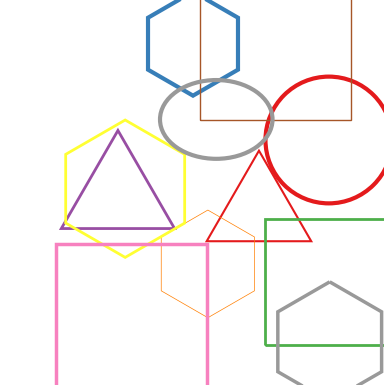[{"shape": "triangle", "thickness": 1.5, "radius": 0.78, "center": [0.673, 0.452]}, {"shape": "circle", "thickness": 3, "radius": 0.82, "center": [0.854, 0.636]}, {"shape": "hexagon", "thickness": 3, "radius": 0.67, "center": [0.501, 0.886]}, {"shape": "square", "thickness": 2, "radius": 0.82, "center": [0.853, 0.267]}, {"shape": "triangle", "thickness": 2, "radius": 0.85, "center": [0.306, 0.491]}, {"shape": "hexagon", "thickness": 0.5, "radius": 0.7, "center": [0.54, 0.315]}, {"shape": "hexagon", "thickness": 2, "radius": 0.89, "center": [0.325, 0.51]}, {"shape": "square", "thickness": 1, "radius": 0.98, "center": [0.715, 0.884]}, {"shape": "square", "thickness": 2.5, "radius": 0.98, "center": [0.341, 0.17]}, {"shape": "hexagon", "thickness": 2.5, "radius": 0.78, "center": [0.856, 0.112]}, {"shape": "oval", "thickness": 3, "radius": 0.73, "center": [0.562, 0.69]}]